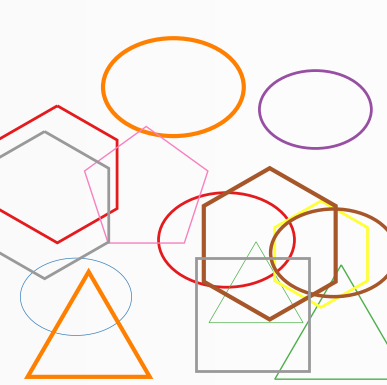[{"shape": "hexagon", "thickness": 2, "radius": 0.89, "center": [0.148, 0.547]}, {"shape": "oval", "thickness": 2, "radius": 0.88, "center": [0.585, 0.377]}, {"shape": "oval", "thickness": 0.5, "radius": 0.72, "center": [0.196, 0.229]}, {"shape": "triangle", "thickness": 1, "radius": 0.99, "center": [0.881, 0.114]}, {"shape": "triangle", "thickness": 0.5, "radius": 0.7, "center": [0.661, 0.232]}, {"shape": "oval", "thickness": 2, "radius": 0.72, "center": [0.814, 0.716]}, {"shape": "oval", "thickness": 3, "radius": 0.91, "center": [0.447, 0.774]}, {"shape": "triangle", "thickness": 3, "radius": 0.91, "center": [0.229, 0.112]}, {"shape": "hexagon", "thickness": 2, "radius": 0.69, "center": [0.829, 0.34]}, {"shape": "oval", "thickness": 2.5, "radius": 0.81, "center": [0.861, 0.343]}, {"shape": "hexagon", "thickness": 3, "radius": 0.98, "center": [0.696, 0.367]}, {"shape": "pentagon", "thickness": 1, "radius": 0.84, "center": [0.377, 0.504]}, {"shape": "square", "thickness": 2, "radius": 0.73, "center": [0.652, 0.183]}, {"shape": "hexagon", "thickness": 2, "radius": 0.96, "center": [0.115, 0.467]}]